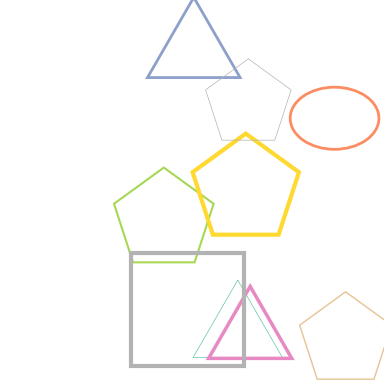[{"shape": "triangle", "thickness": 0.5, "radius": 0.67, "center": [0.618, 0.138]}, {"shape": "oval", "thickness": 2, "radius": 0.58, "center": [0.869, 0.693]}, {"shape": "triangle", "thickness": 2, "radius": 0.69, "center": [0.503, 0.868]}, {"shape": "triangle", "thickness": 2.5, "radius": 0.62, "center": [0.65, 0.131]}, {"shape": "pentagon", "thickness": 1.5, "radius": 0.68, "center": [0.426, 0.429]}, {"shape": "pentagon", "thickness": 3, "radius": 0.73, "center": [0.638, 0.508]}, {"shape": "pentagon", "thickness": 1, "radius": 0.63, "center": [0.898, 0.117]}, {"shape": "square", "thickness": 3, "radius": 0.74, "center": [0.487, 0.196]}, {"shape": "pentagon", "thickness": 0.5, "radius": 0.58, "center": [0.645, 0.73]}]